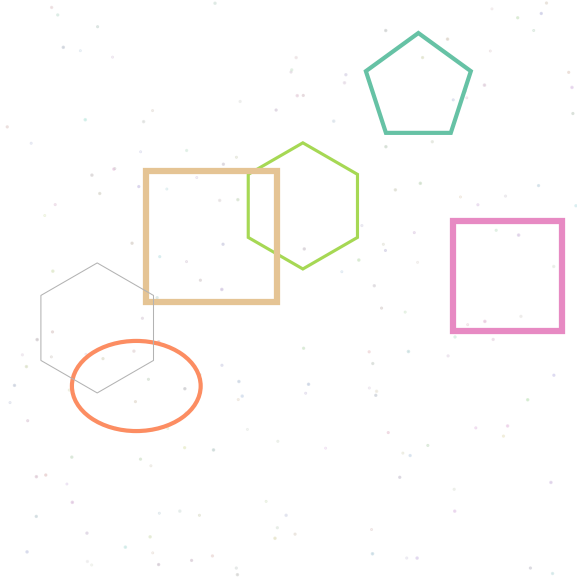[{"shape": "pentagon", "thickness": 2, "radius": 0.48, "center": [0.724, 0.846]}, {"shape": "oval", "thickness": 2, "radius": 0.56, "center": [0.236, 0.331]}, {"shape": "square", "thickness": 3, "radius": 0.48, "center": [0.879, 0.521]}, {"shape": "hexagon", "thickness": 1.5, "radius": 0.55, "center": [0.524, 0.643]}, {"shape": "square", "thickness": 3, "radius": 0.57, "center": [0.366, 0.59]}, {"shape": "hexagon", "thickness": 0.5, "radius": 0.56, "center": [0.168, 0.431]}]